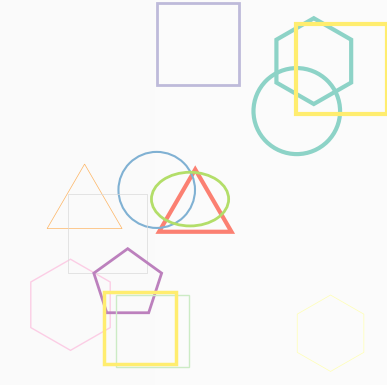[{"shape": "hexagon", "thickness": 3, "radius": 0.56, "center": [0.81, 0.841]}, {"shape": "circle", "thickness": 3, "radius": 0.56, "center": [0.766, 0.711]}, {"shape": "hexagon", "thickness": 0.5, "radius": 0.5, "center": [0.853, 0.134]}, {"shape": "square", "thickness": 2, "radius": 0.53, "center": [0.512, 0.886]}, {"shape": "triangle", "thickness": 3, "radius": 0.54, "center": [0.504, 0.452]}, {"shape": "circle", "thickness": 1.5, "radius": 0.49, "center": [0.404, 0.507]}, {"shape": "triangle", "thickness": 0.5, "radius": 0.56, "center": [0.218, 0.462]}, {"shape": "oval", "thickness": 2, "radius": 0.5, "center": [0.49, 0.483]}, {"shape": "hexagon", "thickness": 1, "radius": 0.59, "center": [0.182, 0.208]}, {"shape": "square", "thickness": 0.5, "radius": 0.51, "center": [0.278, 0.393]}, {"shape": "pentagon", "thickness": 2, "radius": 0.46, "center": [0.33, 0.262]}, {"shape": "square", "thickness": 1, "radius": 0.47, "center": [0.394, 0.141]}, {"shape": "square", "thickness": 3, "radius": 0.58, "center": [0.881, 0.82]}, {"shape": "square", "thickness": 2.5, "radius": 0.47, "center": [0.361, 0.147]}]